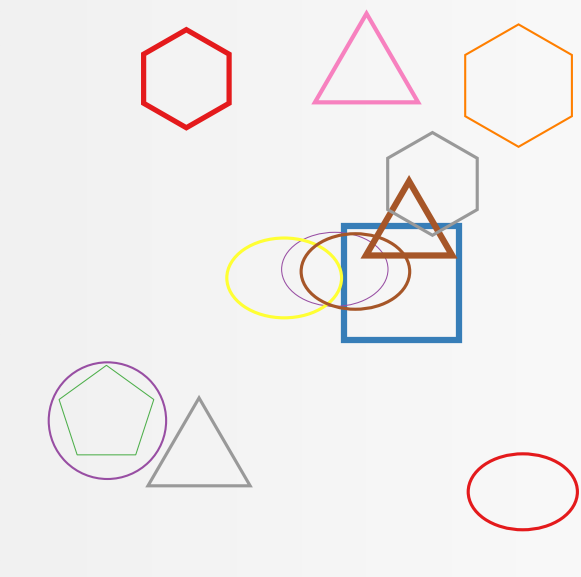[{"shape": "oval", "thickness": 1.5, "radius": 0.47, "center": [0.899, 0.148]}, {"shape": "hexagon", "thickness": 2.5, "radius": 0.42, "center": [0.321, 0.863]}, {"shape": "square", "thickness": 3, "radius": 0.49, "center": [0.691, 0.509]}, {"shape": "pentagon", "thickness": 0.5, "radius": 0.43, "center": [0.183, 0.281]}, {"shape": "circle", "thickness": 1, "radius": 0.51, "center": [0.185, 0.271]}, {"shape": "oval", "thickness": 0.5, "radius": 0.46, "center": [0.576, 0.533]}, {"shape": "hexagon", "thickness": 1, "radius": 0.53, "center": [0.892, 0.851]}, {"shape": "oval", "thickness": 1.5, "radius": 0.49, "center": [0.489, 0.518]}, {"shape": "triangle", "thickness": 3, "radius": 0.43, "center": [0.704, 0.6]}, {"shape": "oval", "thickness": 1.5, "radius": 0.47, "center": [0.611, 0.529]}, {"shape": "triangle", "thickness": 2, "radius": 0.51, "center": [0.631, 0.873]}, {"shape": "hexagon", "thickness": 1.5, "radius": 0.44, "center": [0.744, 0.681]}, {"shape": "triangle", "thickness": 1.5, "radius": 0.51, "center": [0.342, 0.209]}]